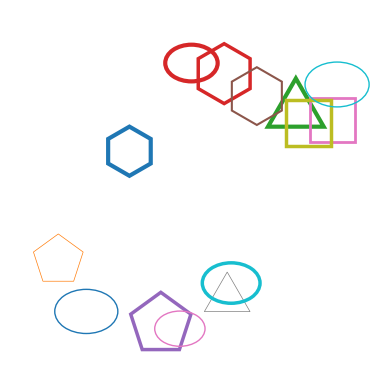[{"shape": "hexagon", "thickness": 3, "radius": 0.32, "center": [0.336, 0.607]}, {"shape": "oval", "thickness": 1, "radius": 0.41, "center": [0.224, 0.191]}, {"shape": "pentagon", "thickness": 0.5, "radius": 0.34, "center": [0.151, 0.324]}, {"shape": "triangle", "thickness": 3, "radius": 0.42, "center": [0.768, 0.713]}, {"shape": "oval", "thickness": 3, "radius": 0.34, "center": [0.497, 0.836]}, {"shape": "hexagon", "thickness": 2.5, "radius": 0.39, "center": [0.582, 0.809]}, {"shape": "pentagon", "thickness": 2.5, "radius": 0.41, "center": [0.418, 0.158]}, {"shape": "hexagon", "thickness": 1.5, "radius": 0.37, "center": [0.667, 0.75]}, {"shape": "square", "thickness": 2, "radius": 0.29, "center": [0.864, 0.688]}, {"shape": "oval", "thickness": 1, "radius": 0.33, "center": [0.467, 0.146]}, {"shape": "triangle", "thickness": 0.5, "radius": 0.34, "center": [0.59, 0.225]}, {"shape": "square", "thickness": 2.5, "radius": 0.29, "center": [0.802, 0.681]}, {"shape": "oval", "thickness": 2.5, "radius": 0.37, "center": [0.6, 0.265]}, {"shape": "oval", "thickness": 1, "radius": 0.42, "center": [0.876, 0.781]}]